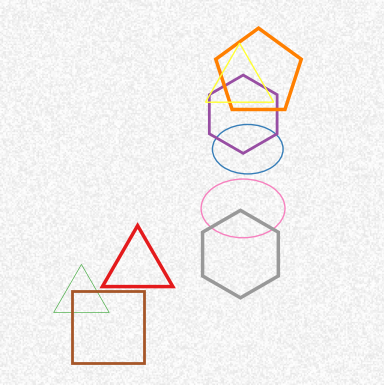[{"shape": "triangle", "thickness": 2.5, "radius": 0.53, "center": [0.357, 0.308]}, {"shape": "oval", "thickness": 1, "radius": 0.46, "center": [0.644, 0.612]}, {"shape": "triangle", "thickness": 0.5, "radius": 0.42, "center": [0.212, 0.23]}, {"shape": "hexagon", "thickness": 2, "radius": 0.51, "center": [0.632, 0.703]}, {"shape": "pentagon", "thickness": 2.5, "radius": 0.58, "center": [0.672, 0.81]}, {"shape": "triangle", "thickness": 1, "radius": 0.51, "center": [0.622, 0.786]}, {"shape": "square", "thickness": 2, "radius": 0.47, "center": [0.28, 0.151]}, {"shape": "oval", "thickness": 1, "radius": 0.54, "center": [0.631, 0.459]}, {"shape": "hexagon", "thickness": 2.5, "radius": 0.57, "center": [0.625, 0.34]}]